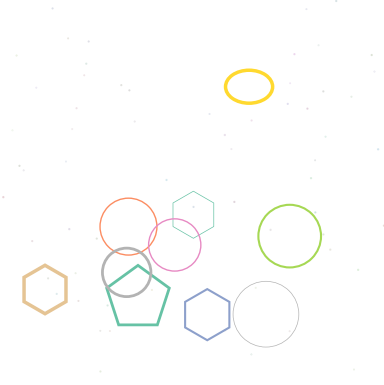[{"shape": "hexagon", "thickness": 0.5, "radius": 0.31, "center": [0.502, 0.442]}, {"shape": "pentagon", "thickness": 2, "radius": 0.43, "center": [0.358, 0.225]}, {"shape": "circle", "thickness": 1, "radius": 0.37, "center": [0.334, 0.411]}, {"shape": "hexagon", "thickness": 1.5, "radius": 0.33, "center": [0.538, 0.183]}, {"shape": "circle", "thickness": 1, "radius": 0.34, "center": [0.454, 0.364]}, {"shape": "circle", "thickness": 1.5, "radius": 0.41, "center": [0.752, 0.387]}, {"shape": "oval", "thickness": 2.5, "radius": 0.31, "center": [0.647, 0.775]}, {"shape": "hexagon", "thickness": 2.5, "radius": 0.31, "center": [0.117, 0.248]}, {"shape": "circle", "thickness": 2, "radius": 0.31, "center": [0.329, 0.293]}, {"shape": "circle", "thickness": 0.5, "radius": 0.43, "center": [0.691, 0.184]}]